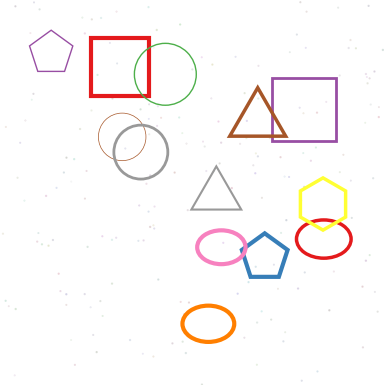[{"shape": "square", "thickness": 3, "radius": 0.37, "center": [0.312, 0.826]}, {"shape": "oval", "thickness": 2.5, "radius": 0.35, "center": [0.841, 0.379]}, {"shape": "pentagon", "thickness": 3, "radius": 0.31, "center": [0.688, 0.331]}, {"shape": "circle", "thickness": 1, "radius": 0.4, "center": [0.429, 0.807]}, {"shape": "square", "thickness": 2, "radius": 0.41, "center": [0.79, 0.716]}, {"shape": "pentagon", "thickness": 1, "radius": 0.3, "center": [0.133, 0.862]}, {"shape": "oval", "thickness": 3, "radius": 0.34, "center": [0.541, 0.159]}, {"shape": "hexagon", "thickness": 2.5, "radius": 0.34, "center": [0.839, 0.47]}, {"shape": "triangle", "thickness": 2.5, "radius": 0.42, "center": [0.669, 0.688]}, {"shape": "circle", "thickness": 0.5, "radius": 0.31, "center": [0.317, 0.644]}, {"shape": "oval", "thickness": 3, "radius": 0.31, "center": [0.575, 0.358]}, {"shape": "circle", "thickness": 2, "radius": 0.35, "center": [0.366, 0.605]}, {"shape": "triangle", "thickness": 1.5, "radius": 0.37, "center": [0.562, 0.493]}]